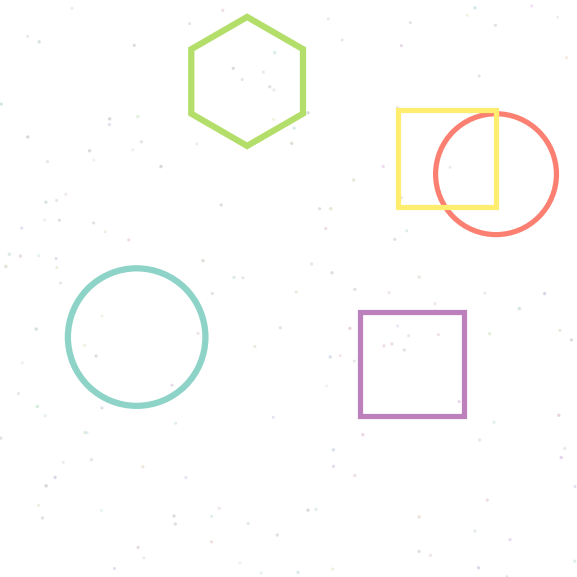[{"shape": "circle", "thickness": 3, "radius": 0.6, "center": [0.237, 0.415]}, {"shape": "circle", "thickness": 2.5, "radius": 0.52, "center": [0.859, 0.698]}, {"shape": "hexagon", "thickness": 3, "radius": 0.56, "center": [0.428, 0.858]}, {"shape": "square", "thickness": 2.5, "radius": 0.45, "center": [0.714, 0.368]}, {"shape": "square", "thickness": 2.5, "radius": 0.42, "center": [0.774, 0.725]}]